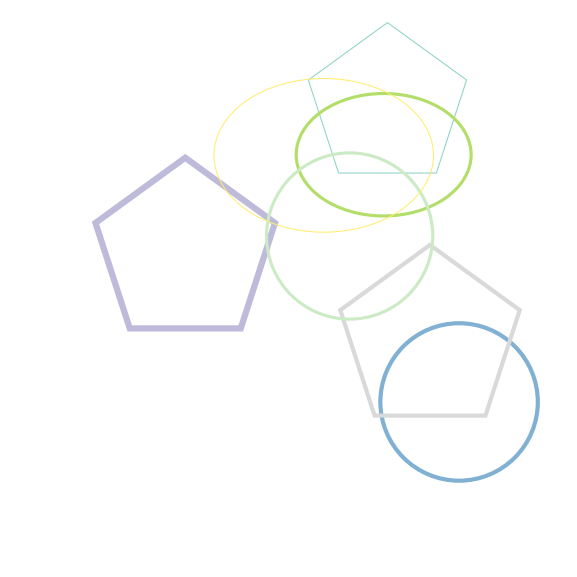[{"shape": "pentagon", "thickness": 0.5, "radius": 0.72, "center": [0.671, 0.816]}, {"shape": "pentagon", "thickness": 3, "radius": 0.82, "center": [0.321, 0.563]}, {"shape": "circle", "thickness": 2, "radius": 0.68, "center": [0.795, 0.303]}, {"shape": "oval", "thickness": 1.5, "radius": 0.76, "center": [0.664, 0.731]}, {"shape": "pentagon", "thickness": 2, "radius": 0.82, "center": [0.745, 0.412]}, {"shape": "circle", "thickness": 1.5, "radius": 0.72, "center": [0.605, 0.59]}, {"shape": "oval", "thickness": 0.5, "radius": 0.95, "center": [0.561, 0.73]}]